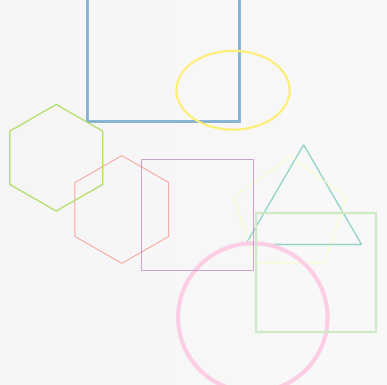[{"shape": "triangle", "thickness": 1, "radius": 0.86, "center": [0.783, 0.451]}, {"shape": "pentagon", "thickness": 0.5, "radius": 0.76, "center": [0.749, 0.441]}, {"shape": "hexagon", "thickness": 0.5, "radius": 0.7, "center": [0.314, 0.456]}, {"shape": "square", "thickness": 2, "radius": 0.98, "center": [0.421, 0.882]}, {"shape": "hexagon", "thickness": 1, "radius": 0.69, "center": [0.145, 0.59]}, {"shape": "circle", "thickness": 3, "radius": 0.96, "center": [0.652, 0.175]}, {"shape": "square", "thickness": 0.5, "radius": 0.72, "center": [0.508, 0.442]}, {"shape": "square", "thickness": 1.5, "radius": 0.77, "center": [0.815, 0.291]}, {"shape": "oval", "thickness": 1.5, "radius": 0.73, "center": [0.601, 0.766]}]